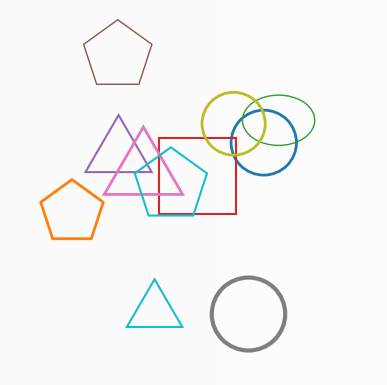[{"shape": "circle", "thickness": 2, "radius": 0.42, "center": [0.681, 0.63]}, {"shape": "pentagon", "thickness": 2, "radius": 0.42, "center": [0.186, 0.449]}, {"shape": "oval", "thickness": 1, "radius": 0.47, "center": [0.719, 0.688]}, {"shape": "square", "thickness": 1.5, "radius": 0.49, "center": [0.509, 0.544]}, {"shape": "triangle", "thickness": 1.5, "radius": 0.49, "center": [0.306, 0.602]}, {"shape": "pentagon", "thickness": 1, "radius": 0.46, "center": [0.304, 0.856]}, {"shape": "triangle", "thickness": 2, "radius": 0.58, "center": [0.37, 0.553]}, {"shape": "circle", "thickness": 3, "radius": 0.47, "center": [0.641, 0.184]}, {"shape": "circle", "thickness": 2, "radius": 0.41, "center": [0.603, 0.679]}, {"shape": "triangle", "thickness": 1.5, "radius": 0.41, "center": [0.399, 0.192]}, {"shape": "pentagon", "thickness": 1.5, "radius": 0.49, "center": [0.441, 0.519]}]